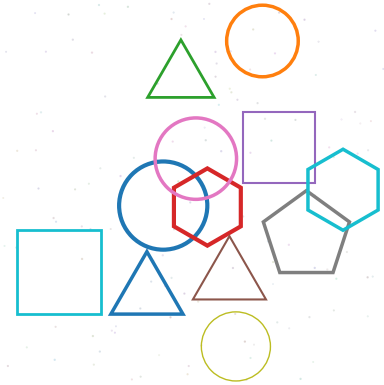[{"shape": "triangle", "thickness": 2.5, "radius": 0.54, "center": [0.382, 0.238]}, {"shape": "circle", "thickness": 3, "radius": 0.57, "center": [0.424, 0.466]}, {"shape": "circle", "thickness": 2.5, "radius": 0.46, "center": [0.682, 0.894]}, {"shape": "triangle", "thickness": 2, "radius": 0.5, "center": [0.47, 0.797]}, {"shape": "hexagon", "thickness": 3, "radius": 0.5, "center": [0.539, 0.462]}, {"shape": "square", "thickness": 1.5, "radius": 0.46, "center": [0.725, 0.617]}, {"shape": "triangle", "thickness": 1.5, "radius": 0.55, "center": [0.596, 0.277]}, {"shape": "circle", "thickness": 2.5, "radius": 0.53, "center": [0.509, 0.588]}, {"shape": "pentagon", "thickness": 2.5, "radius": 0.59, "center": [0.796, 0.387]}, {"shape": "circle", "thickness": 1, "radius": 0.45, "center": [0.613, 0.1]}, {"shape": "hexagon", "thickness": 2.5, "radius": 0.53, "center": [0.891, 0.507]}, {"shape": "square", "thickness": 2, "radius": 0.55, "center": [0.154, 0.293]}]